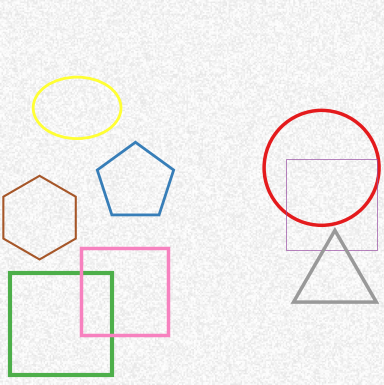[{"shape": "circle", "thickness": 2.5, "radius": 0.75, "center": [0.835, 0.564]}, {"shape": "pentagon", "thickness": 2, "radius": 0.52, "center": [0.352, 0.526]}, {"shape": "square", "thickness": 3, "radius": 0.67, "center": [0.159, 0.158]}, {"shape": "square", "thickness": 0.5, "radius": 0.59, "center": [0.862, 0.469]}, {"shape": "oval", "thickness": 2, "radius": 0.57, "center": [0.2, 0.72]}, {"shape": "hexagon", "thickness": 1.5, "radius": 0.54, "center": [0.103, 0.435]}, {"shape": "square", "thickness": 2.5, "radius": 0.56, "center": [0.324, 0.242]}, {"shape": "triangle", "thickness": 2.5, "radius": 0.62, "center": [0.87, 0.277]}]